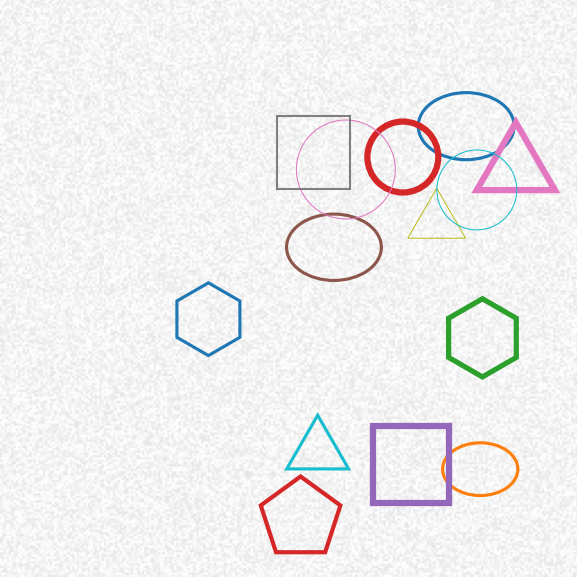[{"shape": "hexagon", "thickness": 1.5, "radius": 0.31, "center": [0.361, 0.446]}, {"shape": "oval", "thickness": 1.5, "radius": 0.41, "center": [0.807, 0.781]}, {"shape": "oval", "thickness": 1.5, "radius": 0.33, "center": [0.832, 0.187]}, {"shape": "hexagon", "thickness": 2.5, "radius": 0.34, "center": [0.835, 0.414]}, {"shape": "pentagon", "thickness": 2, "radius": 0.36, "center": [0.52, 0.102]}, {"shape": "circle", "thickness": 3, "radius": 0.31, "center": [0.698, 0.727]}, {"shape": "square", "thickness": 3, "radius": 0.33, "center": [0.712, 0.195]}, {"shape": "oval", "thickness": 1.5, "radius": 0.41, "center": [0.578, 0.571]}, {"shape": "circle", "thickness": 0.5, "radius": 0.43, "center": [0.599, 0.706]}, {"shape": "triangle", "thickness": 3, "radius": 0.39, "center": [0.893, 0.709]}, {"shape": "square", "thickness": 1, "radius": 0.32, "center": [0.544, 0.736]}, {"shape": "triangle", "thickness": 0.5, "radius": 0.29, "center": [0.756, 0.616]}, {"shape": "circle", "thickness": 0.5, "radius": 0.35, "center": [0.826, 0.67]}, {"shape": "triangle", "thickness": 1.5, "radius": 0.31, "center": [0.55, 0.218]}]